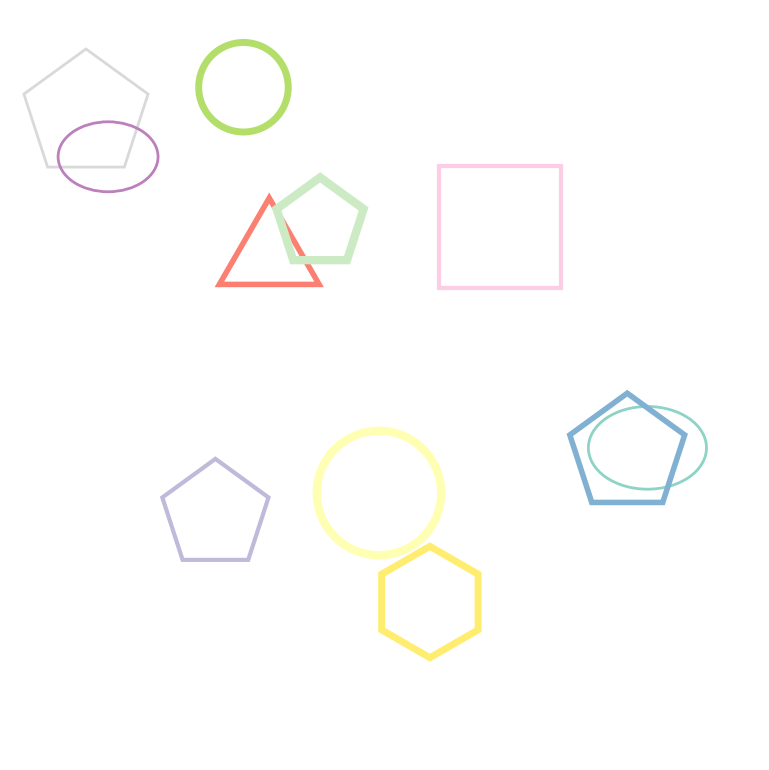[{"shape": "oval", "thickness": 1, "radius": 0.38, "center": [0.841, 0.418]}, {"shape": "circle", "thickness": 3, "radius": 0.4, "center": [0.492, 0.36]}, {"shape": "pentagon", "thickness": 1.5, "radius": 0.36, "center": [0.28, 0.332]}, {"shape": "triangle", "thickness": 2, "radius": 0.37, "center": [0.35, 0.668]}, {"shape": "pentagon", "thickness": 2, "radius": 0.39, "center": [0.815, 0.411]}, {"shape": "circle", "thickness": 2.5, "radius": 0.29, "center": [0.316, 0.887]}, {"shape": "square", "thickness": 1.5, "radius": 0.4, "center": [0.649, 0.705]}, {"shape": "pentagon", "thickness": 1, "radius": 0.42, "center": [0.112, 0.852]}, {"shape": "oval", "thickness": 1, "radius": 0.32, "center": [0.14, 0.796]}, {"shape": "pentagon", "thickness": 3, "radius": 0.3, "center": [0.416, 0.71]}, {"shape": "hexagon", "thickness": 2.5, "radius": 0.36, "center": [0.558, 0.218]}]